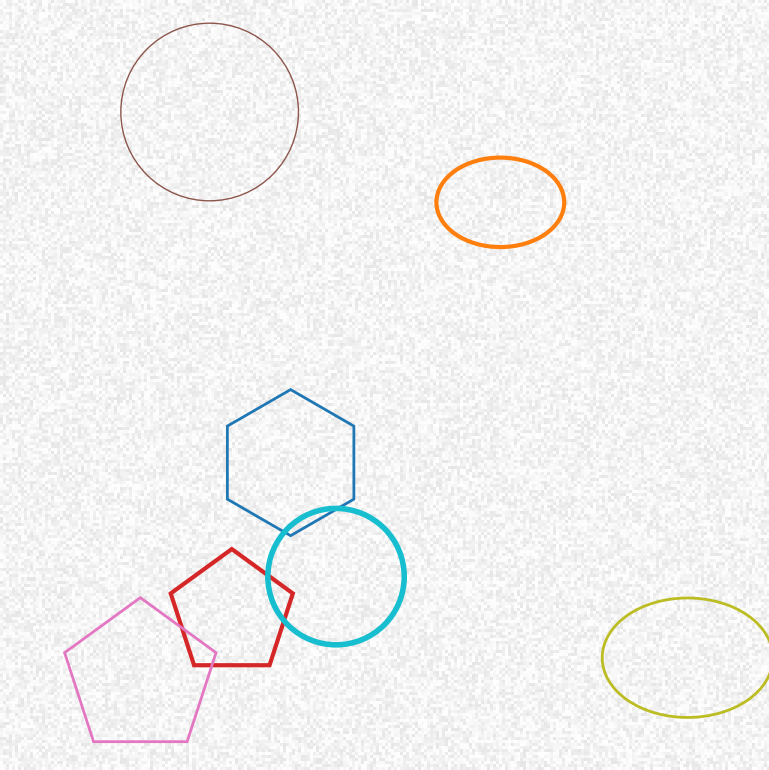[{"shape": "hexagon", "thickness": 1, "radius": 0.47, "center": [0.377, 0.399]}, {"shape": "oval", "thickness": 1.5, "radius": 0.41, "center": [0.65, 0.737]}, {"shape": "pentagon", "thickness": 1.5, "radius": 0.42, "center": [0.301, 0.204]}, {"shape": "circle", "thickness": 0.5, "radius": 0.58, "center": [0.272, 0.855]}, {"shape": "pentagon", "thickness": 1, "radius": 0.52, "center": [0.182, 0.12]}, {"shape": "oval", "thickness": 1, "radius": 0.55, "center": [0.893, 0.146]}, {"shape": "circle", "thickness": 2, "radius": 0.44, "center": [0.436, 0.251]}]